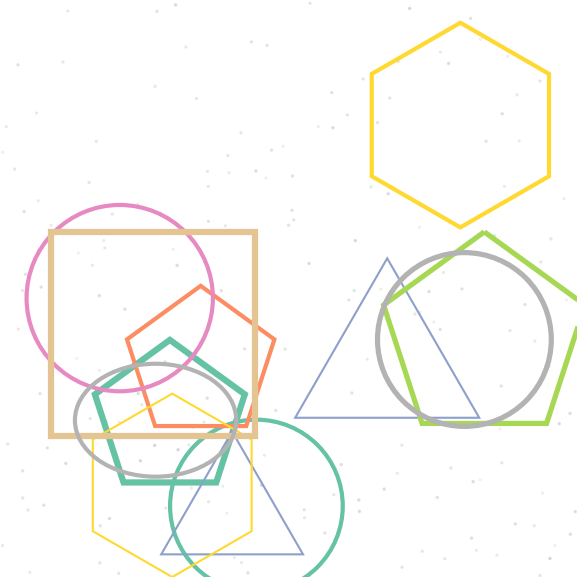[{"shape": "pentagon", "thickness": 3, "radius": 0.68, "center": [0.294, 0.274]}, {"shape": "circle", "thickness": 2, "radius": 0.75, "center": [0.444, 0.123]}, {"shape": "pentagon", "thickness": 2, "radius": 0.67, "center": [0.348, 0.37]}, {"shape": "triangle", "thickness": 1, "radius": 0.71, "center": [0.402, 0.11]}, {"shape": "triangle", "thickness": 1, "radius": 0.92, "center": [0.67, 0.368]}, {"shape": "circle", "thickness": 2, "radius": 0.81, "center": [0.207, 0.483]}, {"shape": "pentagon", "thickness": 2.5, "radius": 0.92, "center": [0.839, 0.414]}, {"shape": "hexagon", "thickness": 1, "radius": 0.79, "center": [0.298, 0.159]}, {"shape": "hexagon", "thickness": 2, "radius": 0.89, "center": [0.797, 0.783]}, {"shape": "square", "thickness": 3, "radius": 0.88, "center": [0.264, 0.421]}, {"shape": "circle", "thickness": 2.5, "radius": 0.75, "center": [0.804, 0.411]}, {"shape": "oval", "thickness": 2, "radius": 0.7, "center": [0.269, 0.271]}]